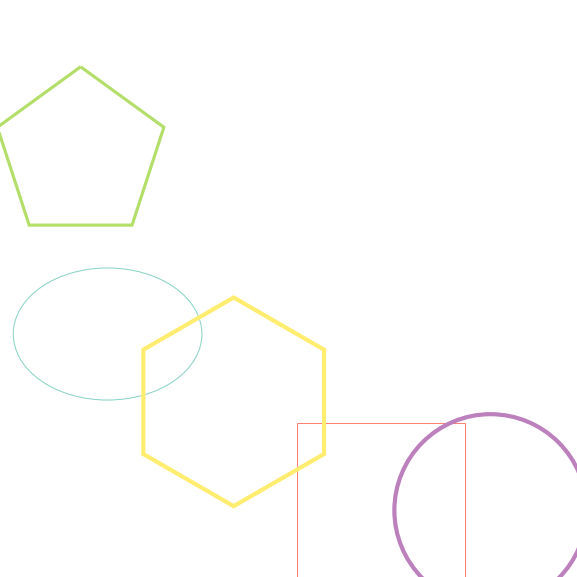[{"shape": "oval", "thickness": 0.5, "radius": 0.82, "center": [0.186, 0.421]}, {"shape": "square", "thickness": 0.5, "radius": 0.73, "center": [0.66, 0.122]}, {"shape": "pentagon", "thickness": 1.5, "radius": 0.76, "center": [0.14, 0.732]}, {"shape": "circle", "thickness": 2, "radius": 0.83, "center": [0.849, 0.115]}, {"shape": "hexagon", "thickness": 2, "radius": 0.9, "center": [0.405, 0.303]}]